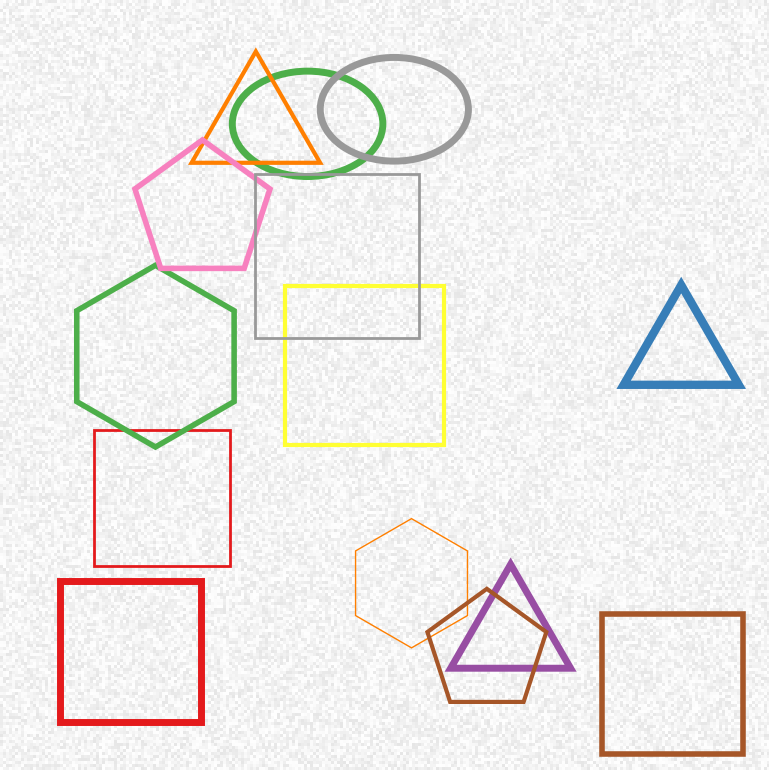[{"shape": "square", "thickness": 2.5, "radius": 0.46, "center": [0.17, 0.154]}, {"shape": "square", "thickness": 1, "radius": 0.44, "center": [0.211, 0.353]}, {"shape": "triangle", "thickness": 3, "radius": 0.43, "center": [0.885, 0.543]}, {"shape": "hexagon", "thickness": 2, "radius": 0.59, "center": [0.202, 0.537]}, {"shape": "oval", "thickness": 2.5, "radius": 0.49, "center": [0.399, 0.839]}, {"shape": "triangle", "thickness": 2.5, "radius": 0.45, "center": [0.663, 0.177]}, {"shape": "hexagon", "thickness": 0.5, "radius": 0.42, "center": [0.534, 0.243]}, {"shape": "triangle", "thickness": 1.5, "radius": 0.48, "center": [0.332, 0.837]}, {"shape": "square", "thickness": 1.5, "radius": 0.51, "center": [0.473, 0.525]}, {"shape": "square", "thickness": 2, "radius": 0.46, "center": [0.873, 0.111]}, {"shape": "pentagon", "thickness": 1.5, "radius": 0.41, "center": [0.632, 0.154]}, {"shape": "pentagon", "thickness": 2, "radius": 0.46, "center": [0.263, 0.726]}, {"shape": "square", "thickness": 1, "radius": 0.53, "center": [0.437, 0.668]}, {"shape": "oval", "thickness": 2.5, "radius": 0.48, "center": [0.512, 0.858]}]